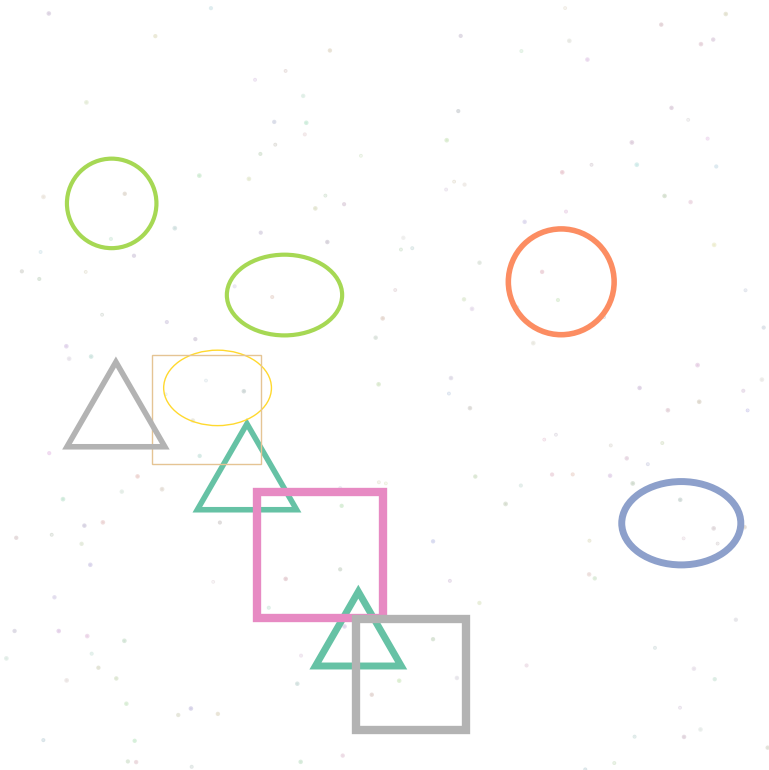[{"shape": "triangle", "thickness": 2.5, "radius": 0.32, "center": [0.465, 0.167]}, {"shape": "triangle", "thickness": 2, "radius": 0.37, "center": [0.321, 0.375]}, {"shape": "circle", "thickness": 2, "radius": 0.34, "center": [0.729, 0.634]}, {"shape": "oval", "thickness": 2.5, "radius": 0.39, "center": [0.885, 0.32]}, {"shape": "square", "thickness": 3, "radius": 0.41, "center": [0.416, 0.28]}, {"shape": "circle", "thickness": 1.5, "radius": 0.29, "center": [0.145, 0.736]}, {"shape": "oval", "thickness": 1.5, "radius": 0.37, "center": [0.369, 0.617]}, {"shape": "oval", "thickness": 0.5, "radius": 0.35, "center": [0.283, 0.496]}, {"shape": "square", "thickness": 0.5, "radius": 0.36, "center": [0.269, 0.468]}, {"shape": "square", "thickness": 3, "radius": 0.36, "center": [0.534, 0.124]}, {"shape": "triangle", "thickness": 2, "radius": 0.37, "center": [0.151, 0.456]}]